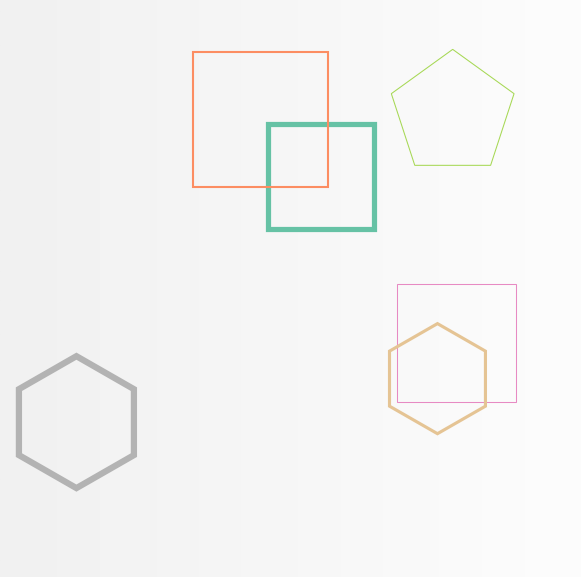[{"shape": "square", "thickness": 2.5, "radius": 0.46, "center": [0.552, 0.694]}, {"shape": "square", "thickness": 1, "radius": 0.58, "center": [0.448, 0.792]}, {"shape": "square", "thickness": 0.5, "radius": 0.51, "center": [0.785, 0.406]}, {"shape": "pentagon", "thickness": 0.5, "radius": 0.55, "center": [0.779, 0.803]}, {"shape": "hexagon", "thickness": 1.5, "radius": 0.48, "center": [0.753, 0.343]}, {"shape": "hexagon", "thickness": 3, "radius": 0.57, "center": [0.131, 0.268]}]